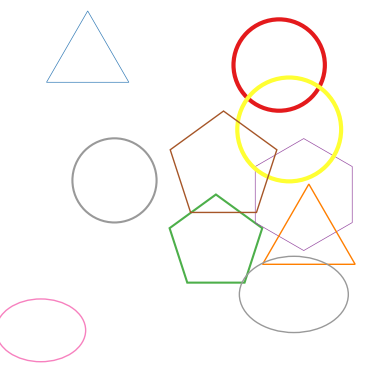[{"shape": "circle", "thickness": 3, "radius": 0.59, "center": [0.725, 0.831]}, {"shape": "triangle", "thickness": 0.5, "radius": 0.62, "center": [0.228, 0.848]}, {"shape": "pentagon", "thickness": 1.5, "radius": 0.63, "center": [0.561, 0.368]}, {"shape": "hexagon", "thickness": 0.5, "radius": 0.73, "center": [0.789, 0.495]}, {"shape": "triangle", "thickness": 1, "radius": 0.69, "center": [0.802, 0.383]}, {"shape": "circle", "thickness": 3, "radius": 0.67, "center": [0.751, 0.664]}, {"shape": "pentagon", "thickness": 1, "radius": 0.73, "center": [0.581, 0.566]}, {"shape": "oval", "thickness": 1, "radius": 0.58, "center": [0.106, 0.142]}, {"shape": "circle", "thickness": 1.5, "radius": 0.55, "center": [0.297, 0.531]}, {"shape": "oval", "thickness": 1, "radius": 0.71, "center": [0.763, 0.235]}]